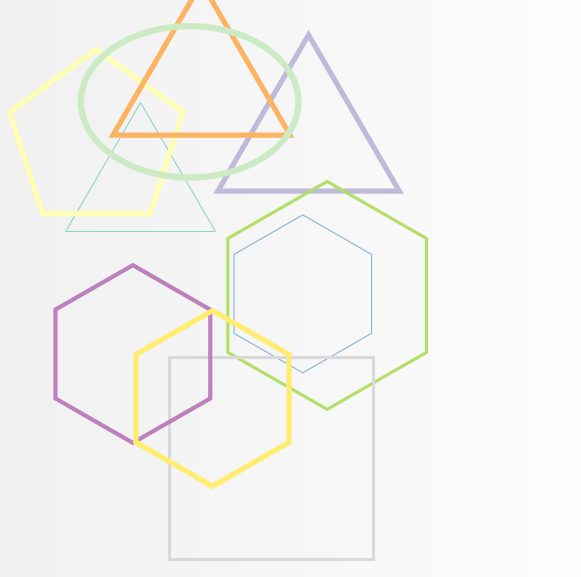[{"shape": "triangle", "thickness": 0.5, "radius": 0.74, "center": [0.242, 0.673]}, {"shape": "pentagon", "thickness": 2.5, "radius": 0.79, "center": [0.166, 0.756]}, {"shape": "triangle", "thickness": 2.5, "radius": 0.9, "center": [0.531, 0.758]}, {"shape": "hexagon", "thickness": 0.5, "radius": 0.68, "center": [0.521, 0.49]}, {"shape": "triangle", "thickness": 2.5, "radius": 0.88, "center": [0.347, 0.853]}, {"shape": "hexagon", "thickness": 1.5, "radius": 0.99, "center": [0.563, 0.488]}, {"shape": "square", "thickness": 1.5, "radius": 0.87, "center": [0.466, 0.206]}, {"shape": "hexagon", "thickness": 2, "radius": 0.77, "center": [0.229, 0.386]}, {"shape": "oval", "thickness": 3, "radius": 0.94, "center": [0.326, 0.823]}, {"shape": "hexagon", "thickness": 2.5, "radius": 0.76, "center": [0.366, 0.309]}]